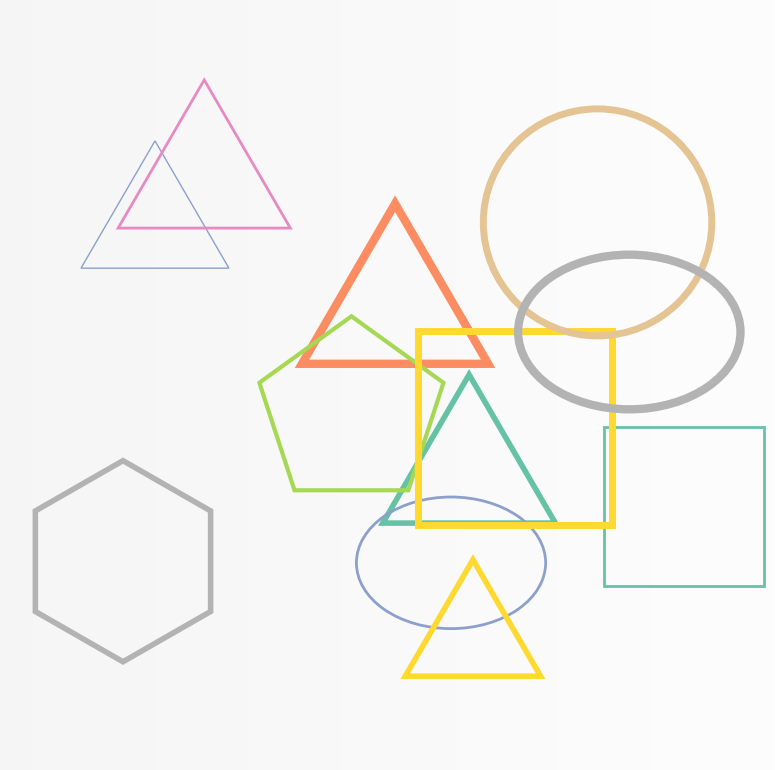[{"shape": "square", "thickness": 1, "radius": 0.52, "center": [0.883, 0.342]}, {"shape": "triangle", "thickness": 2, "radius": 0.64, "center": [0.605, 0.385]}, {"shape": "triangle", "thickness": 3, "radius": 0.69, "center": [0.51, 0.597]}, {"shape": "oval", "thickness": 1, "radius": 0.61, "center": [0.582, 0.269]}, {"shape": "triangle", "thickness": 0.5, "radius": 0.55, "center": [0.2, 0.707]}, {"shape": "triangle", "thickness": 1, "radius": 0.64, "center": [0.264, 0.768]}, {"shape": "pentagon", "thickness": 1.5, "radius": 0.62, "center": [0.453, 0.464]}, {"shape": "square", "thickness": 2.5, "radius": 0.63, "center": [0.665, 0.444]}, {"shape": "triangle", "thickness": 2, "radius": 0.5, "center": [0.61, 0.172]}, {"shape": "circle", "thickness": 2.5, "radius": 0.74, "center": [0.771, 0.711]}, {"shape": "oval", "thickness": 3, "radius": 0.72, "center": [0.812, 0.569]}, {"shape": "hexagon", "thickness": 2, "radius": 0.65, "center": [0.159, 0.271]}]